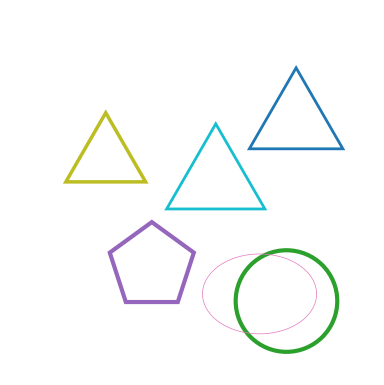[{"shape": "triangle", "thickness": 2, "radius": 0.7, "center": [0.769, 0.684]}, {"shape": "circle", "thickness": 3, "radius": 0.66, "center": [0.744, 0.218]}, {"shape": "pentagon", "thickness": 3, "radius": 0.57, "center": [0.394, 0.308]}, {"shape": "oval", "thickness": 0.5, "radius": 0.74, "center": [0.674, 0.237]}, {"shape": "triangle", "thickness": 2.5, "radius": 0.6, "center": [0.275, 0.587]}, {"shape": "triangle", "thickness": 2, "radius": 0.74, "center": [0.56, 0.531]}]